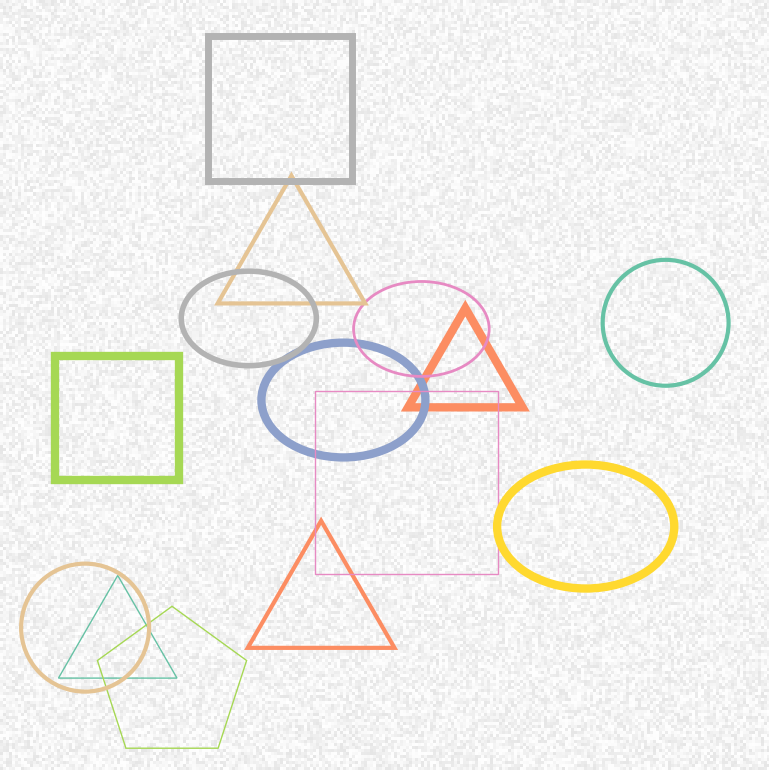[{"shape": "triangle", "thickness": 0.5, "radius": 0.44, "center": [0.153, 0.164]}, {"shape": "circle", "thickness": 1.5, "radius": 0.41, "center": [0.864, 0.581]}, {"shape": "triangle", "thickness": 1.5, "radius": 0.55, "center": [0.417, 0.214]}, {"shape": "triangle", "thickness": 3, "radius": 0.43, "center": [0.604, 0.514]}, {"shape": "oval", "thickness": 3, "radius": 0.53, "center": [0.446, 0.48]}, {"shape": "oval", "thickness": 1, "radius": 0.44, "center": [0.547, 0.573]}, {"shape": "square", "thickness": 0.5, "radius": 0.59, "center": [0.528, 0.373]}, {"shape": "pentagon", "thickness": 0.5, "radius": 0.51, "center": [0.223, 0.111]}, {"shape": "square", "thickness": 3, "radius": 0.4, "center": [0.152, 0.457]}, {"shape": "oval", "thickness": 3, "radius": 0.58, "center": [0.761, 0.316]}, {"shape": "circle", "thickness": 1.5, "radius": 0.42, "center": [0.111, 0.185]}, {"shape": "triangle", "thickness": 1.5, "radius": 0.55, "center": [0.378, 0.661]}, {"shape": "square", "thickness": 2.5, "radius": 0.47, "center": [0.363, 0.859]}, {"shape": "oval", "thickness": 2, "radius": 0.44, "center": [0.323, 0.586]}]